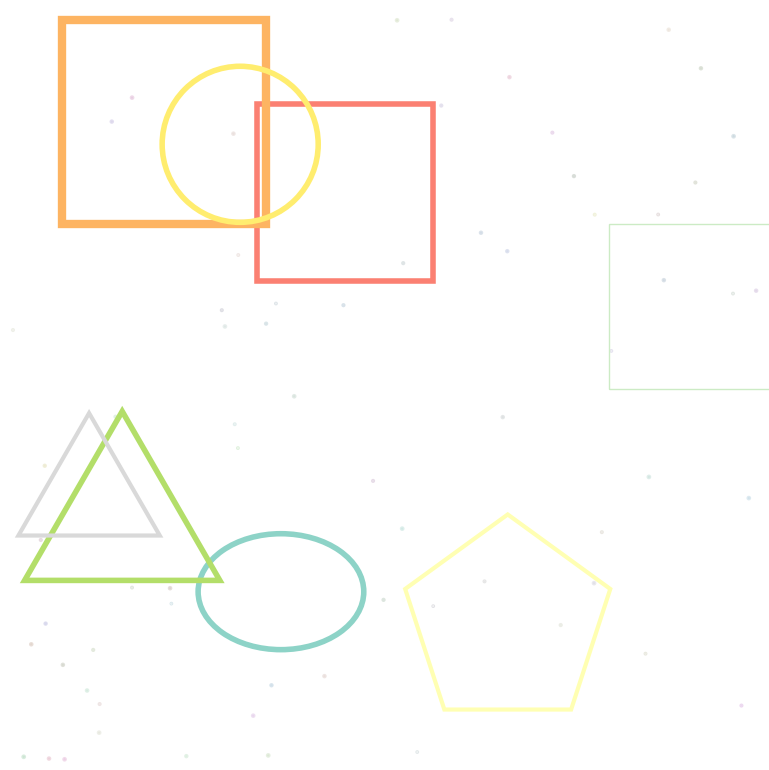[{"shape": "oval", "thickness": 2, "radius": 0.54, "center": [0.365, 0.232]}, {"shape": "pentagon", "thickness": 1.5, "radius": 0.7, "center": [0.659, 0.192]}, {"shape": "square", "thickness": 2, "radius": 0.57, "center": [0.448, 0.75]}, {"shape": "square", "thickness": 3, "radius": 0.66, "center": [0.213, 0.842]}, {"shape": "triangle", "thickness": 2, "radius": 0.73, "center": [0.159, 0.319]}, {"shape": "triangle", "thickness": 1.5, "radius": 0.53, "center": [0.116, 0.358]}, {"shape": "square", "thickness": 0.5, "radius": 0.54, "center": [0.899, 0.602]}, {"shape": "circle", "thickness": 2, "radius": 0.51, "center": [0.312, 0.813]}]